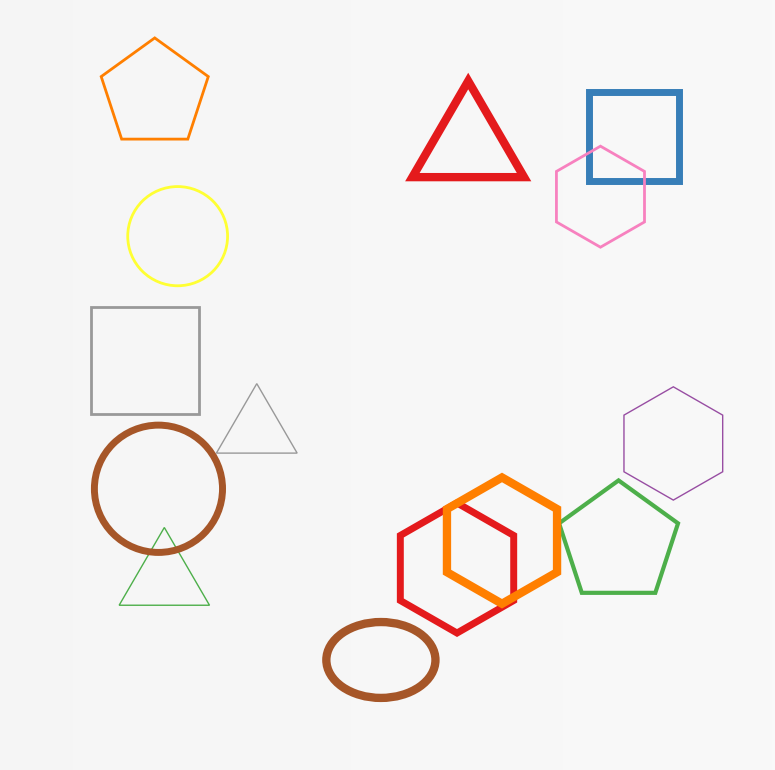[{"shape": "triangle", "thickness": 3, "radius": 0.42, "center": [0.604, 0.812]}, {"shape": "hexagon", "thickness": 2.5, "radius": 0.42, "center": [0.59, 0.262]}, {"shape": "square", "thickness": 2.5, "radius": 0.29, "center": [0.818, 0.823]}, {"shape": "pentagon", "thickness": 1.5, "radius": 0.4, "center": [0.798, 0.295]}, {"shape": "triangle", "thickness": 0.5, "radius": 0.34, "center": [0.212, 0.248]}, {"shape": "hexagon", "thickness": 0.5, "radius": 0.37, "center": [0.869, 0.424]}, {"shape": "pentagon", "thickness": 1, "radius": 0.36, "center": [0.2, 0.878]}, {"shape": "hexagon", "thickness": 3, "radius": 0.41, "center": [0.648, 0.298]}, {"shape": "circle", "thickness": 1, "radius": 0.32, "center": [0.229, 0.693]}, {"shape": "circle", "thickness": 2.5, "radius": 0.41, "center": [0.204, 0.365]}, {"shape": "oval", "thickness": 3, "radius": 0.35, "center": [0.491, 0.143]}, {"shape": "hexagon", "thickness": 1, "radius": 0.33, "center": [0.775, 0.745]}, {"shape": "square", "thickness": 1, "radius": 0.35, "center": [0.187, 0.532]}, {"shape": "triangle", "thickness": 0.5, "radius": 0.3, "center": [0.331, 0.442]}]